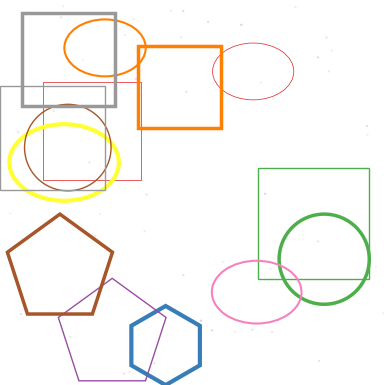[{"shape": "oval", "thickness": 0.5, "radius": 0.53, "center": [0.658, 0.814]}, {"shape": "square", "thickness": 0.5, "radius": 0.64, "center": [0.239, 0.66]}, {"shape": "hexagon", "thickness": 3, "radius": 0.51, "center": [0.43, 0.102]}, {"shape": "circle", "thickness": 2.5, "radius": 0.59, "center": [0.842, 0.327]}, {"shape": "square", "thickness": 1, "radius": 0.72, "center": [0.814, 0.419]}, {"shape": "pentagon", "thickness": 1, "radius": 0.74, "center": [0.291, 0.13]}, {"shape": "oval", "thickness": 1.5, "radius": 0.53, "center": [0.273, 0.876]}, {"shape": "square", "thickness": 2.5, "radius": 0.53, "center": [0.466, 0.775]}, {"shape": "oval", "thickness": 3, "radius": 0.71, "center": [0.167, 0.578]}, {"shape": "pentagon", "thickness": 2.5, "radius": 0.72, "center": [0.156, 0.3]}, {"shape": "circle", "thickness": 1, "radius": 0.56, "center": [0.176, 0.617]}, {"shape": "oval", "thickness": 1.5, "radius": 0.58, "center": [0.667, 0.241]}, {"shape": "square", "thickness": 2.5, "radius": 0.61, "center": [0.178, 0.845]}, {"shape": "square", "thickness": 1, "radius": 0.68, "center": [0.137, 0.641]}]